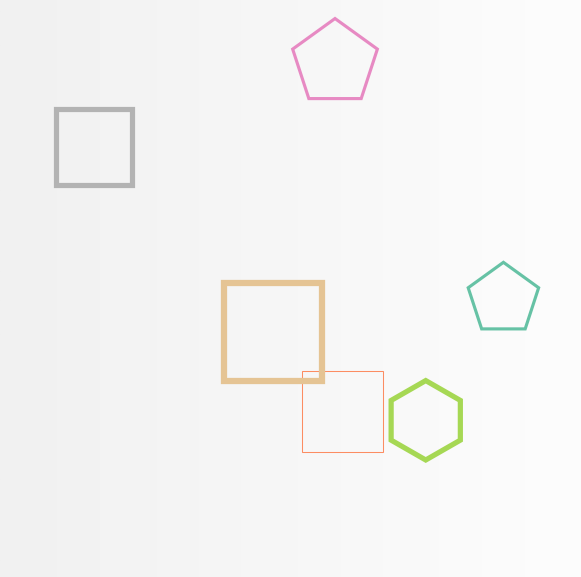[{"shape": "pentagon", "thickness": 1.5, "radius": 0.32, "center": [0.866, 0.481]}, {"shape": "square", "thickness": 0.5, "radius": 0.35, "center": [0.589, 0.287]}, {"shape": "pentagon", "thickness": 1.5, "radius": 0.38, "center": [0.576, 0.89]}, {"shape": "hexagon", "thickness": 2.5, "radius": 0.34, "center": [0.732, 0.271]}, {"shape": "square", "thickness": 3, "radius": 0.42, "center": [0.47, 0.424]}, {"shape": "square", "thickness": 2.5, "radius": 0.33, "center": [0.161, 0.744]}]